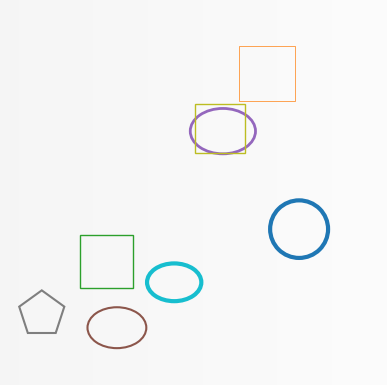[{"shape": "circle", "thickness": 3, "radius": 0.37, "center": [0.772, 0.405]}, {"shape": "square", "thickness": 0.5, "radius": 0.36, "center": [0.689, 0.81]}, {"shape": "square", "thickness": 1, "radius": 0.34, "center": [0.274, 0.321]}, {"shape": "oval", "thickness": 2, "radius": 0.42, "center": [0.575, 0.659]}, {"shape": "oval", "thickness": 1.5, "radius": 0.38, "center": [0.302, 0.149]}, {"shape": "pentagon", "thickness": 1.5, "radius": 0.31, "center": [0.108, 0.185]}, {"shape": "square", "thickness": 1, "radius": 0.32, "center": [0.568, 0.666]}, {"shape": "oval", "thickness": 3, "radius": 0.35, "center": [0.45, 0.267]}]